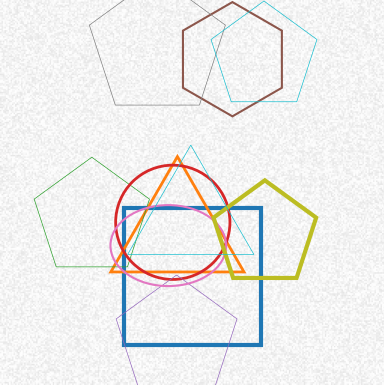[{"shape": "square", "thickness": 3, "radius": 0.89, "center": [0.5, 0.282]}, {"shape": "triangle", "thickness": 2, "radius": 1.0, "center": [0.461, 0.393]}, {"shape": "pentagon", "thickness": 0.5, "radius": 0.79, "center": [0.239, 0.434]}, {"shape": "circle", "thickness": 2, "radius": 0.74, "center": [0.449, 0.423]}, {"shape": "pentagon", "thickness": 0.5, "radius": 0.83, "center": [0.459, 0.121]}, {"shape": "hexagon", "thickness": 1.5, "radius": 0.74, "center": [0.604, 0.846]}, {"shape": "oval", "thickness": 1.5, "radius": 0.75, "center": [0.437, 0.362]}, {"shape": "pentagon", "thickness": 0.5, "radius": 0.93, "center": [0.409, 0.877]}, {"shape": "pentagon", "thickness": 3, "radius": 0.7, "center": [0.688, 0.391]}, {"shape": "pentagon", "thickness": 0.5, "radius": 0.72, "center": [0.686, 0.853]}, {"shape": "triangle", "thickness": 0.5, "radius": 0.95, "center": [0.496, 0.434]}]